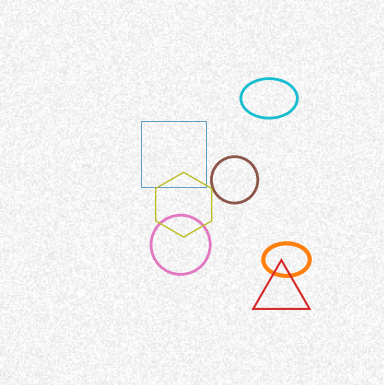[{"shape": "square", "thickness": 0.5, "radius": 0.42, "center": [0.451, 0.6]}, {"shape": "oval", "thickness": 3, "radius": 0.3, "center": [0.744, 0.326]}, {"shape": "triangle", "thickness": 1.5, "radius": 0.42, "center": [0.731, 0.24]}, {"shape": "circle", "thickness": 2, "radius": 0.3, "center": [0.609, 0.533]}, {"shape": "circle", "thickness": 2, "radius": 0.38, "center": [0.469, 0.364]}, {"shape": "hexagon", "thickness": 1, "radius": 0.42, "center": [0.477, 0.468]}, {"shape": "oval", "thickness": 2, "radius": 0.37, "center": [0.699, 0.744]}]